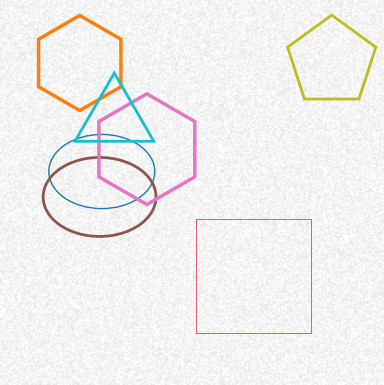[{"shape": "oval", "thickness": 1, "radius": 0.69, "center": [0.264, 0.554]}, {"shape": "hexagon", "thickness": 2.5, "radius": 0.62, "center": [0.207, 0.836]}, {"shape": "square", "thickness": 0.5, "radius": 0.74, "center": [0.658, 0.283]}, {"shape": "oval", "thickness": 2, "radius": 0.73, "center": [0.259, 0.488]}, {"shape": "hexagon", "thickness": 2.5, "radius": 0.72, "center": [0.381, 0.613]}, {"shape": "pentagon", "thickness": 2, "radius": 0.6, "center": [0.862, 0.84]}, {"shape": "triangle", "thickness": 2, "radius": 0.59, "center": [0.297, 0.692]}]